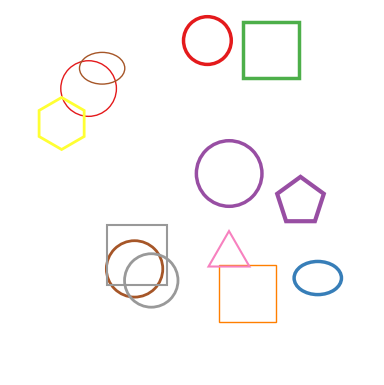[{"shape": "circle", "thickness": 1, "radius": 0.36, "center": [0.23, 0.77]}, {"shape": "circle", "thickness": 2.5, "radius": 0.31, "center": [0.539, 0.895]}, {"shape": "oval", "thickness": 2.5, "radius": 0.31, "center": [0.825, 0.278]}, {"shape": "square", "thickness": 2.5, "radius": 0.37, "center": [0.704, 0.87]}, {"shape": "pentagon", "thickness": 3, "radius": 0.32, "center": [0.781, 0.477]}, {"shape": "circle", "thickness": 2.5, "radius": 0.43, "center": [0.595, 0.549]}, {"shape": "square", "thickness": 1, "radius": 0.37, "center": [0.642, 0.238]}, {"shape": "hexagon", "thickness": 2, "radius": 0.34, "center": [0.16, 0.679]}, {"shape": "circle", "thickness": 2, "radius": 0.37, "center": [0.35, 0.302]}, {"shape": "oval", "thickness": 1, "radius": 0.29, "center": [0.265, 0.823]}, {"shape": "triangle", "thickness": 1.5, "radius": 0.31, "center": [0.595, 0.338]}, {"shape": "circle", "thickness": 2, "radius": 0.35, "center": [0.393, 0.272]}, {"shape": "square", "thickness": 1.5, "radius": 0.39, "center": [0.356, 0.338]}]